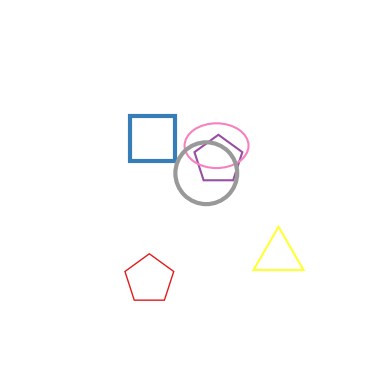[{"shape": "pentagon", "thickness": 1, "radius": 0.33, "center": [0.388, 0.274]}, {"shape": "square", "thickness": 3, "radius": 0.3, "center": [0.396, 0.641]}, {"shape": "pentagon", "thickness": 1.5, "radius": 0.33, "center": [0.567, 0.585]}, {"shape": "triangle", "thickness": 1.5, "radius": 0.37, "center": [0.723, 0.336]}, {"shape": "oval", "thickness": 1.5, "radius": 0.42, "center": [0.562, 0.622]}, {"shape": "circle", "thickness": 3, "radius": 0.4, "center": [0.536, 0.55]}]